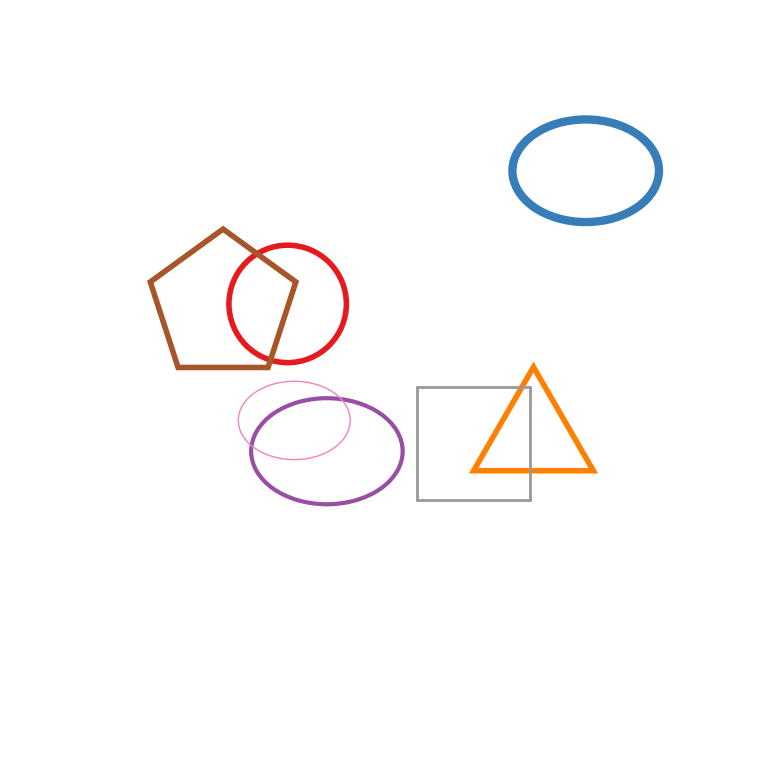[{"shape": "circle", "thickness": 2, "radius": 0.38, "center": [0.374, 0.605]}, {"shape": "oval", "thickness": 3, "radius": 0.48, "center": [0.761, 0.778]}, {"shape": "oval", "thickness": 1.5, "radius": 0.49, "center": [0.425, 0.414]}, {"shape": "triangle", "thickness": 2, "radius": 0.45, "center": [0.693, 0.434]}, {"shape": "pentagon", "thickness": 2, "radius": 0.5, "center": [0.29, 0.603]}, {"shape": "oval", "thickness": 0.5, "radius": 0.36, "center": [0.382, 0.454]}, {"shape": "square", "thickness": 1, "radius": 0.37, "center": [0.615, 0.424]}]